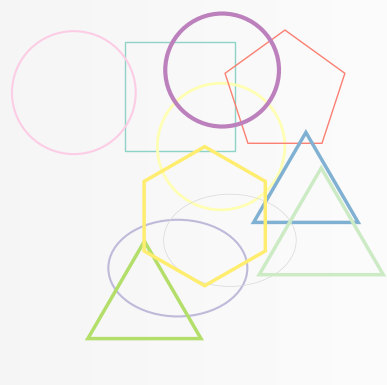[{"shape": "square", "thickness": 1, "radius": 0.71, "center": [0.465, 0.749]}, {"shape": "circle", "thickness": 2, "radius": 0.82, "center": [0.571, 0.619]}, {"shape": "oval", "thickness": 1.5, "radius": 0.9, "center": [0.459, 0.304]}, {"shape": "pentagon", "thickness": 1, "radius": 0.81, "center": [0.735, 0.759]}, {"shape": "triangle", "thickness": 2.5, "radius": 0.78, "center": [0.789, 0.5]}, {"shape": "triangle", "thickness": 2.5, "radius": 0.84, "center": [0.373, 0.205]}, {"shape": "circle", "thickness": 1.5, "radius": 0.8, "center": [0.191, 0.759]}, {"shape": "oval", "thickness": 0.5, "radius": 0.86, "center": [0.593, 0.376]}, {"shape": "circle", "thickness": 3, "radius": 0.73, "center": [0.573, 0.818]}, {"shape": "triangle", "thickness": 2.5, "radius": 0.92, "center": [0.829, 0.379]}, {"shape": "hexagon", "thickness": 2.5, "radius": 0.9, "center": [0.528, 0.438]}]